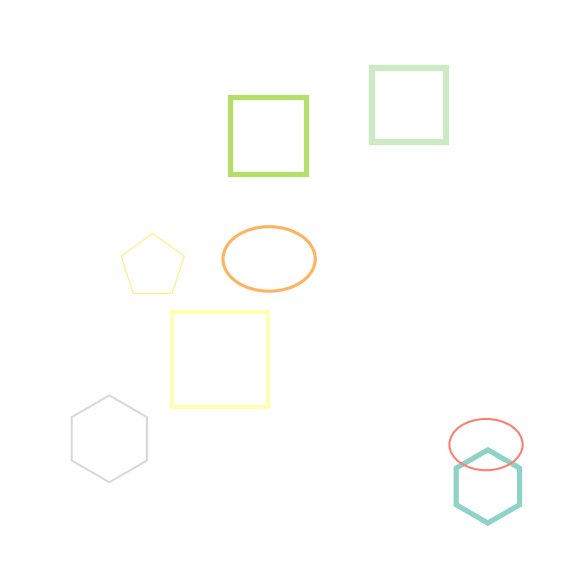[{"shape": "hexagon", "thickness": 2.5, "radius": 0.32, "center": [0.845, 0.157]}, {"shape": "square", "thickness": 2, "radius": 0.41, "center": [0.381, 0.377]}, {"shape": "oval", "thickness": 1, "radius": 0.32, "center": [0.842, 0.229]}, {"shape": "oval", "thickness": 1.5, "radius": 0.4, "center": [0.466, 0.551]}, {"shape": "square", "thickness": 2.5, "radius": 0.33, "center": [0.464, 0.765]}, {"shape": "hexagon", "thickness": 1, "radius": 0.38, "center": [0.189, 0.239]}, {"shape": "square", "thickness": 3, "radius": 0.32, "center": [0.708, 0.817]}, {"shape": "pentagon", "thickness": 0.5, "radius": 0.29, "center": [0.264, 0.538]}]